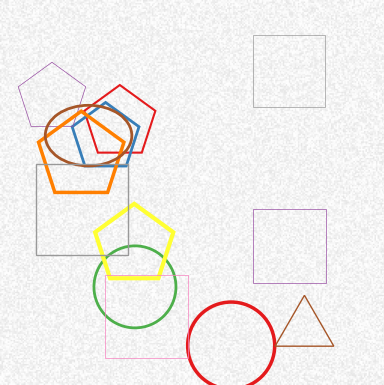[{"shape": "circle", "thickness": 2.5, "radius": 0.57, "center": [0.6, 0.102]}, {"shape": "pentagon", "thickness": 1.5, "radius": 0.49, "center": [0.311, 0.682]}, {"shape": "pentagon", "thickness": 2, "radius": 0.46, "center": [0.274, 0.643]}, {"shape": "circle", "thickness": 2, "radius": 0.53, "center": [0.351, 0.255]}, {"shape": "square", "thickness": 0.5, "radius": 0.48, "center": [0.752, 0.362]}, {"shape": "pentagon", "thickness": 0.5, "radius": 0.46, "center": [0.135, 0.746]}, {"shape": "pentagon", "thickness": 2.5, "radius": 0.58, "center": [0.211, 0.595]}, {"shape": "pentagon", "thickness": 3, "radius": 0.53, "center": [0.349, 0.364]}, {"shape": "oval", "thickness": 2, "radius": 0.56, "center": [0.23, 0.648]}, {"shape": "triangle", "thickness": 1, "radius": 0.44, "center": [0.791, 0.145]}, {"shape": "square", "thickness": 0.5, "radius": 0.54, "center": [0.381, 0.178]}, {"shape": "square", "thickness": 1, "radius": 0.59, "center": [0.214, 0.456]}, {"shape": "square", "thickness": 0.5, "radius": 0.47, "center": [0.75, 0.816]}]